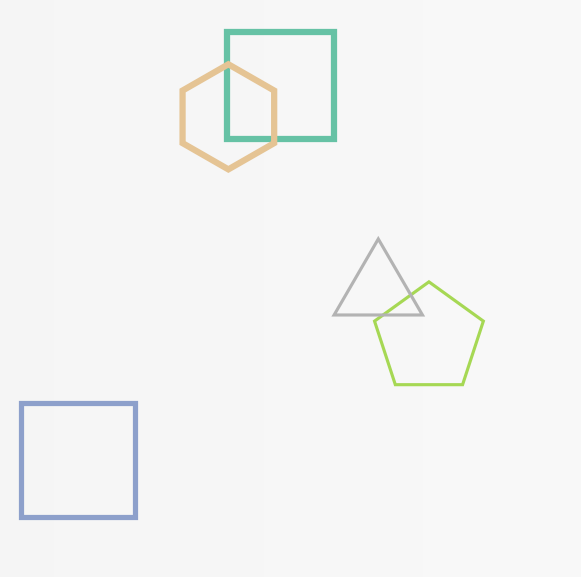[{"shape": "square", "thickness": 3, "radius": 0.46, "center": [0.482, 0.851]}, {"shape": "square", "thickness": 2.5, "radius": 0.49, "center": [0.135, 0.202]}, {"shape": "pentagon", "thickness": 1.5, "radius": 0.49, "center": [0.738, 0.413]}, {"shape": "hexagon", "thickness": 3, "radius": 0.45, "center": [0.393, 0.797]}, {"shape": "triangle", "thickness": 1.5, "radius": 0.44, "center": [0.651, 0.498]}]